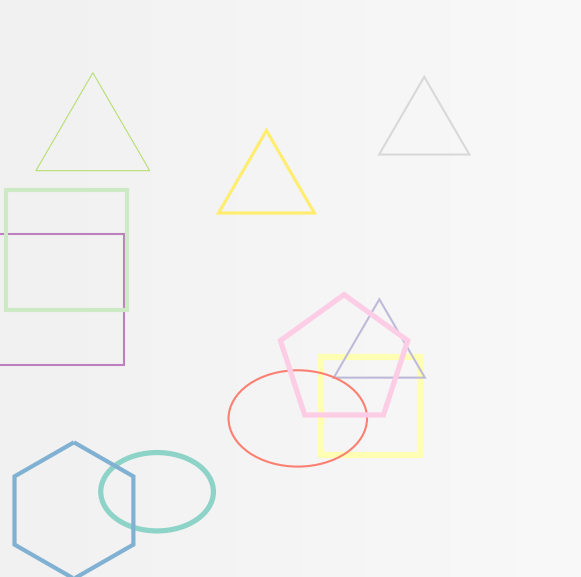[{"shape": "oval", "thickness": 2.5, "radius": 0.48, "center": [0.27, 0.148]}, {"shape": "square", "thickness": 3, "radius": 0.42, "center": [0.637, 0.296]}, {"shape": "triangle", "thickness": 1, "radius": 0.45, "center": [0.653, 0.39]}, {"shape": "oval", "thickness": 1, "radius": 0.6, "center": [0.512, 0.275]}, {"shape": "hexagon", "thickness": 2, "radius": 0.59, "center": [0.127, 0.115]}, {"shape": "triangle", "thickness": 0.5, "radius": 0.57, "center": [0.16, 0.76]}, {"shape": "pentagon", "thickness": 2.5, "radius": 0.58, "center": [0.592, 0.374]}, {"shape": "triangle", "thickness": 1, "radius": 0.45, "center": [0.73, 0.776]}, {"shape": "square", "thickness": 1, "radius": 0.56, "center": [0.1, 0.481]}, {"shape": "square", "thickness": 2, "radius": 0.52, "center": [0.114, 0.567]}, {"shape": "triangle", "thickness": 1.5, "radius": 0.48, "center": [0.458, 0.678]}]